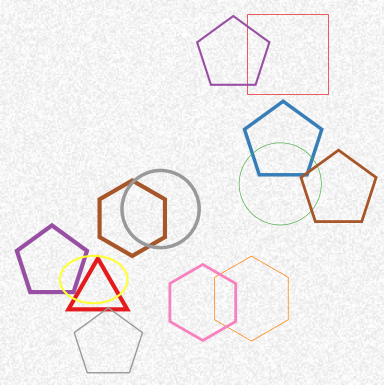[{"shape": "triangle", "thickness": 3, "radius": 0.44, "center": [0.254, 0.241]}, {"shape": "square", "thickness": 0.5, "radius": 0.52, "center": [0.746, 0.859]}, {"shape": "pentagon", "thickness": 2.5, "radius": 0.53, "center": [0.735, 0.631]}, {"shape": "circle", "thickness": 0.5, "radius": 0.53, "center": [0.728, 0.522]}, {"shape": "pentagon", "thickness": 1.5, "radius": 0.49, "center": [0.606, 0.86]}, {"shape": "pentagon", "thickness": 3, "radius": 0.48, "center": [0.135, 0.319]}, {"shape": "hexagon", "thickness": 0.5, "radius": 0.55, "center": [0.653, 0.225]}, {"shape": "oval", "thickness": 1.5, "radius": 0.44, "center": [0.243, 0.274]}, {"shape": "pentagon", "thickness": 2, "radius": 0.51, "center": [0.879, 0.507]}, {"shape": "hexagon", "thickness": 3, "radius": 0.49, "center": [0.344, 0.433]}, {"shape": "hexagon", "thickness": 2, "radius": 0.49, "center": [0.527, 0.214]}, {"shape": "circle", "thickness": 2.5, "radius": 0.5, "center": [0.417, 0.457]}, {"shape": "pentagon", "thickness": 1, "radius": 0.47, "center": [0.281, 0.107]}]